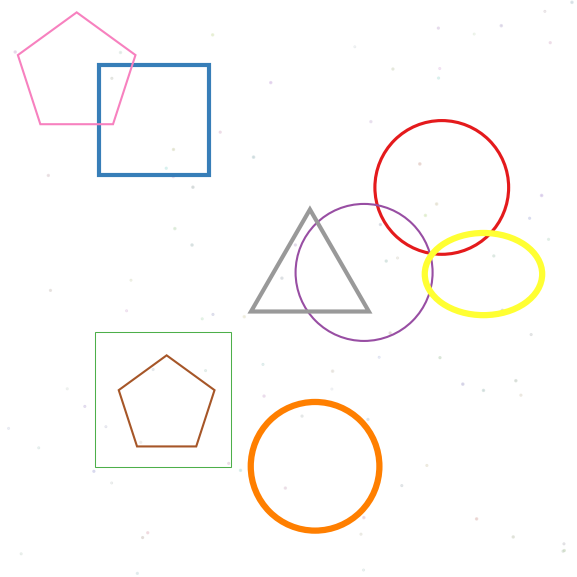[{"shape": "circle", "thickness": 1.5, "radius": 0.58, "center": [0.765, 0.675]}, {"shape": "square", "thickness": 2, "radius": 0.47, "center": [0.267, 0.792]}, {"shape": "square", "thickness": 0.5, "radius": 0.59, "center": [0.282, 0.307]}, {"shape": "circle", "thickness": 1, "radius": 0.59, "center": [0.63, 0.527]}, {"shape": "circle", "thickness": 3, "radius": 0.56, "center": [0.546, 0.192]}, {"shape": "oval", "thickness": 3, "radius": 0.51, "center": [0.837, 0.525]}, {"shape": "pentagon", "thickness": 1, "radius": 0.44, "center": [0.289, 0.297]}, {"shape": "pentagon", "thickness": 1, "radius": 0.54, "center": [0.133, 0.871]}, {"shape": "triangle", "thickness": 2, "radius": 0.59, "center": [0.537, 0.519]}]